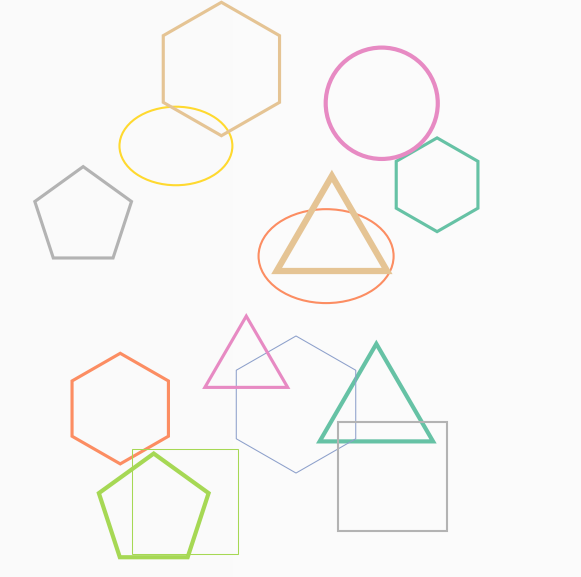[{"shape": "triangle", "thickness": 2, "radius": 0.56, "center": [0.647, 0.291]}, {"shape": "hexagon", "thickness": 1.5, "radius": 0.41, "center": [0.752, 0.679]}, {"shape": "hexagon", "thickness": 1.5, "radius": 0.48, "center": [0.207, 0.292]}, {"shape": "oval", "thickness": 1, "radius": 0.58, "center": [0.561, 0.556]}, {"shape": "hexagon", "thickness": 0.5, "radius": 0.59, "center": [0.509, 0.299]}, {"shape": "circle", "thickness": 2, "radius": 0.48, "center": [0.657, 0.82]}, {"shape": "triangle", "thickness": 1.5, "radius": 0.41, "center": [0.424, 0.369]}, {"shape": "pentagon", "thickness": 2, "radius": 0.5, "center": [0.264, 0.115]}, {"shape": "square", "thickness": 0.5, "radius": 0.46, "center": [0.319, 0.131]}, {"shape": "oval", "thickness": 1, "radius": 0.49, "center": [0.303, 0.746]}, {"shape": "triangle", "thickness": 3, "radius": 0.55, "center": [0.571, 0.585]}, {"shape": "hexagon", "thickness": 1.5, "radius": 0.58, "center": [0.381, 0.88]}, {"shape": "pentagon", "thickness": 1.5, "radius": 0.44, "center": [0.143, 0.623]}, {"shape": "square", "thickness": 1, "radius": 0.47, "center": [0.675, 0.174]}]